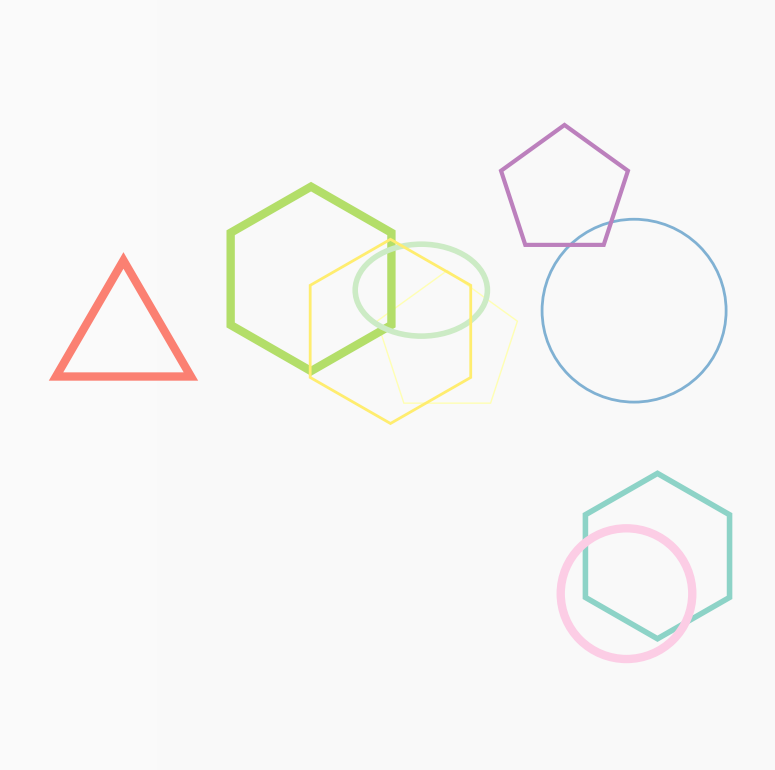[{"shape": "hexagon", "thickness": 2, "radius": 0.54, "center": [0.848, 0.278]}, {"shape": "pentagon", "thickness": 0.5, "radius": 0.48, "center": [0.577, 0.553]}, {"shape": "triangle", "thickness": 3, "radius": 0.5, "center": [0.159, 0.561]}, {"shape": "circle", "thickness": 1, "radius": 0.59, "center": [0.818, 0.597]}, {"shape": "hexagon", "thickness": 3, "radius": 0.6, "center": [0.401, 0.638]}, {"shape": "circle", "thickness": 3, "radius": 0.42, "center": [0.808, 0.229]}, {"shape": "pentagon", "thickness": 1.5, "radius": 0.43, "center": [0.728, 0.752]}, {"shape": "oval", "thickness": 2, "radius": 0.43, "center": [0.544, 0.623]}, {"shape": "hexagon", "thickness": 1, "radius": 0.6, "center": [0.504, 0.57]}]